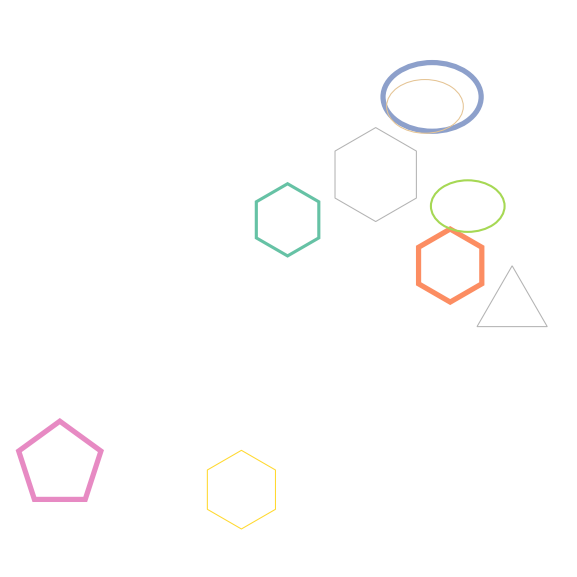[{"shape": "hexagon", "thickness": 1.5, "radius": 0.31, "center": [0.498, 0.618]}, {"shape": "hexagon", "thickness": 2.5, "radius": 0.32, "center": [0.78, 0.539]}, {"shape": "oval", "thickness": 2.5, "radius": 0.42, "center": [0.748, 0.831]}, {"shape": "pentagon", "thickness": 2.5, "radius": 0.37, "center": [0.104, 0.195]}, {"shape": "oval", "thickness": 1, "radius": 0.32, "center": [0.81, 0.642]}, {"shape": "hexagon", "thickness": 0.5, "radius": 0.34, "center": [0.418, 0.151]}, {"shape": "oval", "thickness": 0.5, "radius": 0.33, "center": [0.736, 0.815]}, {"shape": "hexagon", "thickness": 0.5, "radius": 0.41, "center": [0.651, 0.697]}, {"shape": "triangle", "thickness": 0.5, "radius": 0.35, "center": [0.887, 0.469]}]